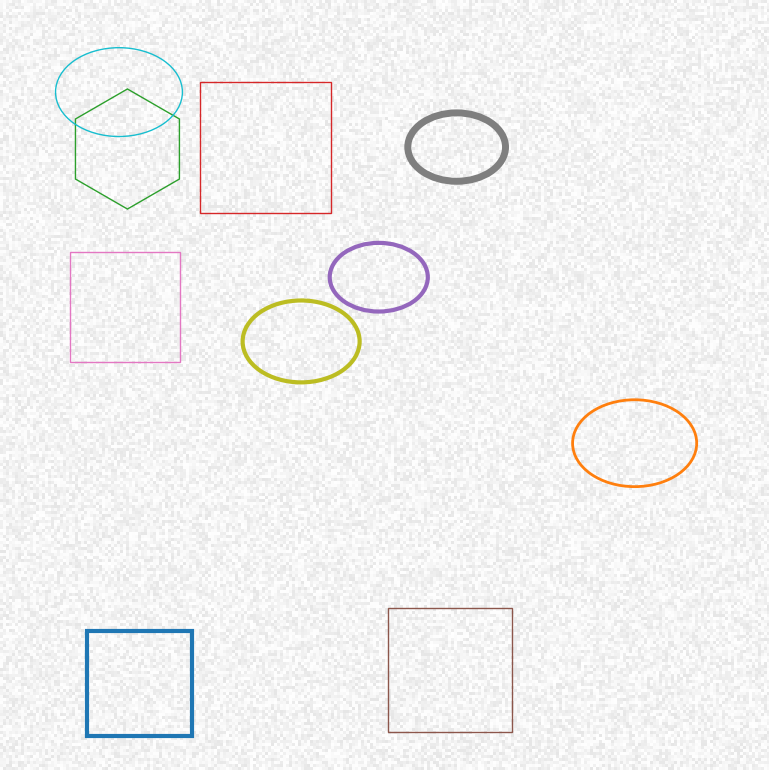[{"shape": "square", "thickness": 1.5, "radius": 0.34, "center": [0.181, 0.113]}, {"shape": "oval", "thickness": 1, "radius": 0.4, "center": [0.824, 0.424]}, {"shape": "hexagon", "thickness": 0.5, "radius": 0.39, "center": [0.166, 0.806]}, {"shape": "square", "thickness": 0.5, "radius": 0.42, "center": [0.345, 0.808]}, {"shape": "oval", "thickness": 1.5, "radius": 0.32, "center": [0.492, 0.64]}, {"shape": "square", "thickness": 0.5, "radius": 0.4, "center": [0.585, 0.13]}, {"shape": "square", "thickness": 0.5, "radius": 0.36, "center": [0.162, 0.601]}, {"shape": "oval", "thickness": 2.5, "radius": 0.32, "center": [0.593, 0.809]}, {"shape": "oval", "thickness": 1.5, "radius": 0.38, "center": [0.391, 0.557]}, {"shape": "oval", "thickness": 0.5, "radius": 0.41, "center": [0.155, 0.88]}]